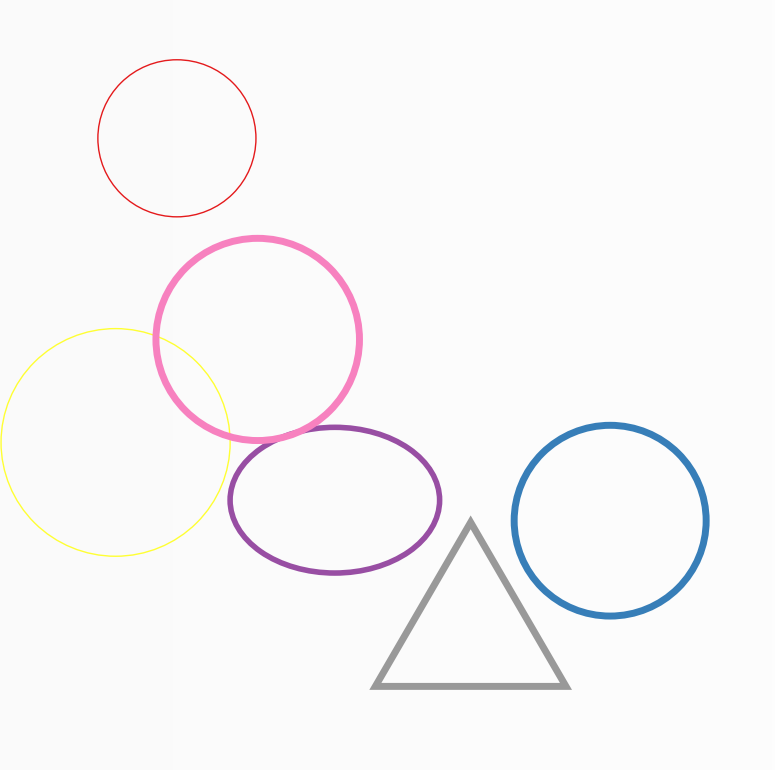[{"shape": "circle", "thickness": 0.5, "radius": 0.51, "center": [0.228, 0.82]}, {"shape": "circle", "thickness": 2.5, "radius": 0.62, "center": [0.787, 0.324]}, {"shape": "oval", "thickness": 2, "radius": 0.68, "center": [0.432, 0.35]}, {"shape": "circle", "thickness": 0.5, "radius": 0.74, "center": [0.149, 0.425]}, {"shape": "circle", "thickness": 2.5, "radius": 0.66, "center": [0.333, 0.559]}, {"shape": "triangle", "thickness": 2.5, "radius": 0.71, "center": [0.607, 0.18]}]